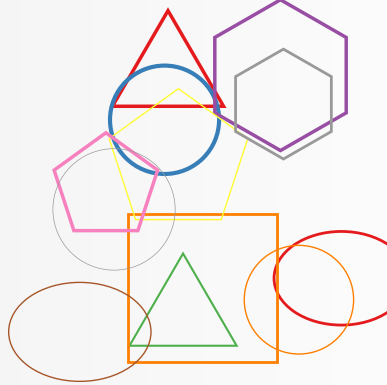[{"shape": "oval", "thickness": 2, "radius": 0.87, "center": [0.881, 0.277]}, {"shape": "triangle", "thickness": 2.5, "radius": 0.83, "center": [0.434, 0.807]}, {"shape": "circle", "thickness": 3, "radius": 0.7, "center": [0.425, 0.689]}, {"shape": "triangle", "thickness": 1.5, "radius": 0.8, "center": [0.472, 0.182]}, {"shape": "hexagon", "thickness": 2.5, "radius": 0.98, "center": [0.724, 0.805]}, {"shape": "square", "thickness": 2, "radius": 0.96, "center": [0.522, 0.253]}, {"shape": "circle", "thickness": 1, "radius": 0.71, "center": [0.771, 0.222]}, {"shape": "pentagon", "thickness": 1, "radius": 0.94, "center": [0.461, 0.582]}, {"shape": "oval", "thickness": 1, "radius": 0.92, "center": [0.206, 0.138]}, {"shape": "pentagon", "thickness": 2.5, "radius": 0.7, "center": [0.273, 0.515]}, {"shape": "circle", "thickness": 0.5, "radius": 0.79, "center": [0.294, 0.456]}, {"shape": "hexagon", "thickness": 2, "radius": 0.71, "center": [0.732, 0.73]}]